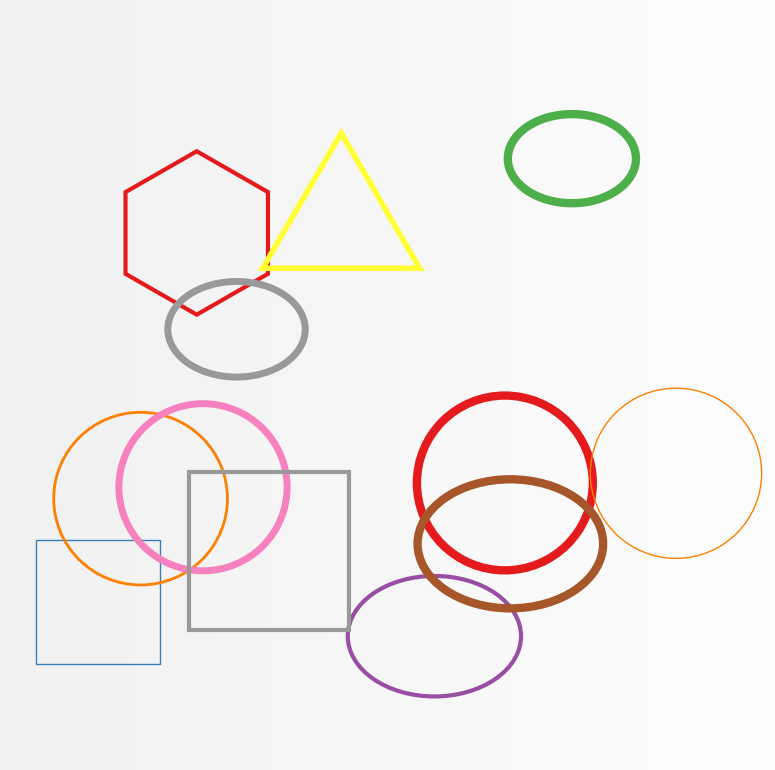[{"shape": "hexagon", "thickness": 1.5, "radius": 0.53, "center": [0.254, 0.697]}, {"shape": "circle", "thickness": 3, "radius": 0.57, "center": [0.651, 0.373]}, {"shape": "square", "thickness": 0.5, "radius": 0.4, "center": [0.126, 0.218]}, {"shape": "oval", "thickness": 3, "radius": 0.41, "center": [0.738, 0.794]}, {"shape": "oval", "thickness": 1.5, "radius": 0.56, "center": [0.561, 0.174]}, {"shape": "circle", "thickness": 1, "radius": 0.56, "center": [0.181, 0.352]}, {"shape": "circle", "thickness": 0.5, "radius": 0.55, "center": [0.872, 0.385]}, {"shape": "triangle", "thickness": 2, "radius": 0.58, "center": [0.44, 0.71]}, {"shape": "oval", "thickness": 3, "radius": 0.6, "center": [0.659, 0.294]}, {"shape": "circle", "thickness": 2.5, "radius": 0.54, "center": [0.262, 0.367]}, {"shape": "oval", "thickness": 2.5, "radius": 0.44, "center": [0.305, 0.572]}, {"shape": "square", "thickness": 1.5, "radius": 0.51, "center": [0.347, 0.285]}]